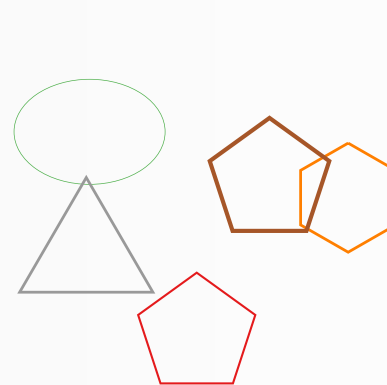[{"shape": "pentagon", "thickness": 1.5, "radius": 0.79, "center": [0.508, 0.133]}, {"shape": "oval", "thickness": 0.5, "radius": 0.97, "center": [0.231, 0.658]}, {"shape": "hexagon", "thickness": 2, "radius": 0.71, "center": [0.898, 0.487]}, {"shape": "pentagon", "thickness": 3, "radius": 0.81, "center": [0.696, 0.531]}, {"shape": "triangle", "thickness": 2, "radius": 0.99, "center": [0.223, 0.34]}]